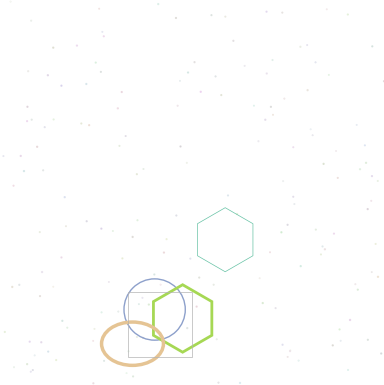[{"shape": "hexagon", "thickness": 0.5, "radius": 0.42, "center": [0.585, 0.377]}, {"shape": "circle", "thickness": 1, "radius": 0.4, "center": [0.402, 0.196]}, {"shape": "hexagon", "thickness": 2, "radius": 0.44, "center": [0.474, 0.173]}, {"shape": "oval", "thickness": 2.5, "radius": 0.4, "center": [0.344, 0.107]}, {"shape": "square", "thickness": 0.5, "radius": 0.42, "center": [0.415, 0.157]}]